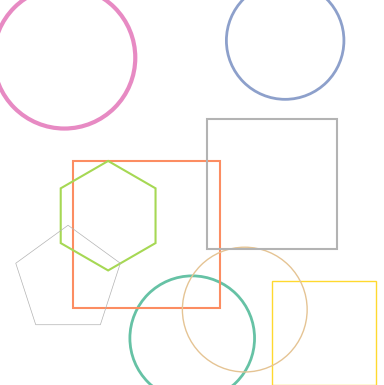[{"shape": "circle", "thickness": 2, "radius": 0.81, "center": [0.499, 0.122]}, {"shape": "square", "thickness": 1.5, "radius": 0.95, "center": [0.381, 0.392]}, {"shape": "circle", "thickness": 2, "radius": 0.76, "center": [0.741, 0.895]}, {"shape": "circle", "thickness": 3, "radius": 0.92, "center": [0.167, 0.85]}, {"shape": "hexagon", "thickness": 1.5, "radius": 0.71, "center": [0.281, 0.44]}, {"shape": "square", "thickness": 1, "radius": 0.68, "center": [0.842, 0.136]}, {"shape": "circle", "thickness": 1, "radius": 0.81, "center": [0.636, 0.196]}, {"shape": "pentagon", "thickness": 0.5, "radius": 0.71, "center": [0.177, 0.272]}, {"shape": "square", "thickness": 1.5, "radius": 0.85, "center": [0.706, 0.523]}]